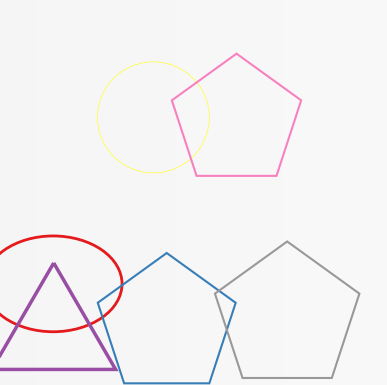[{"shape": "oval", "thickness": 2, "radius": 0.89, "center": [0.137, 0.263]}, {"shape": "pentagon", "thickness": 1.5, "radius": 0.94, "center": [0.43, 0.156]}, {"shape": "triangle", "thickness": 2.5, "radius": 0.92, "center": [0.139, 0.133]}, {"shape": "circle", "thickness": 0.5, "radius": 0.72, "center": [0.396, 0.695]}, {"shape": "pentagon", "thickness": 1.5, "radius": 0.88, "center": [0.61, 0.685]}, {"shape": "pentagon", "thickness": 1.5, "radius": 0.98, "center": [0.741, 0.177]}]